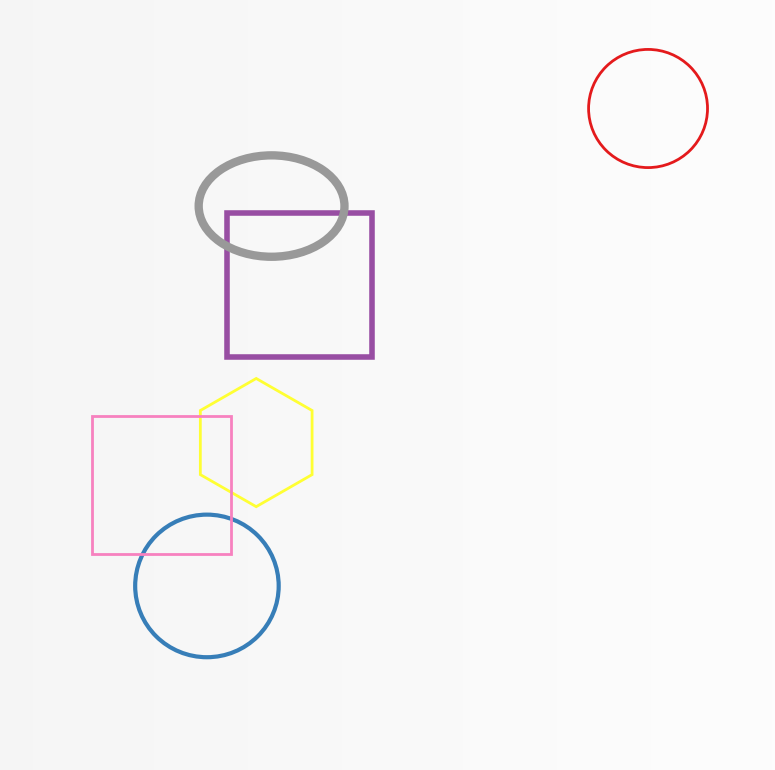[{"shape": "circle", "thickness": 1, "radius": 0.38, "center": [0.836, 0.859]}, {"shape": "circle", "thickness": 1.5, "radius": 0.46, "center": [0.267, 0.239]}, {"shape": "square", "thickness": 2, "radius": 0.47, "center": [0.386, 0.63]}, {"shape": "hexagon", "thickness": 1, "radius": 0.42, "center": [0.331, 0.425]}, {"shape": "square", "thickness": 1, "radius": 0.45, "center": [0.209, 0.37]}, {"shape": "oval", "thickness": 3, "radius": 0.47, "center": [0.35, 0.732]}]